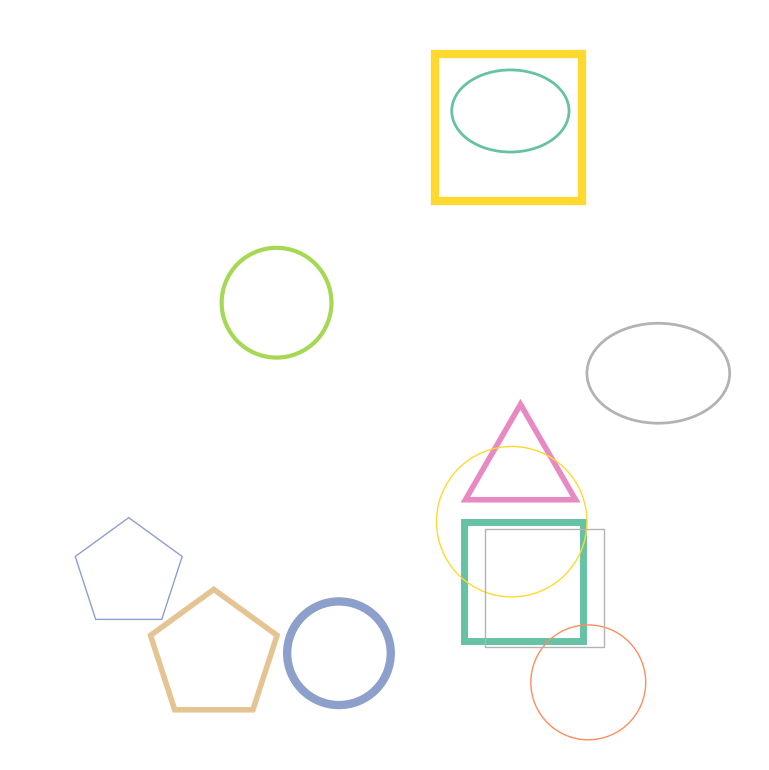[{"shape": "square", "thickness": 2.5, "radius": 0.39, "center": [0.68, 0.245]}, {"shape": "oval", "thickness": 1, "radius": 0.38, "center": [0.663, 0.856]}, {"shape": "circle", "thickness": 0.5, "radius": 0.37, "center": [0.764, 0.114]}, {"shape": "circle", "thickness": 3, "radius": 0.34, "center": [0.44, 0.152]}, {"shape": "pentagon", "thickness": 0.5, "radius": 0.37, "center": [0.167, 0.255]}, {"shape": "triangle", "thickness": 2, "radius": 0.41, "center": [0.676, 0.392]}, {"shape": "circle", "thickness": 1.5, "radius": 0.36, "center": [0.359, 0.607]}, {"shape": "square", "thickness": 3, "radius": 0.48, "center": [0.661, 0.834]}, {"shape": "circle", "thickness": 0.5, "radius": 0.49, "center": [0.665, 0.322]}, {"shape": "pentagon", "thickness": 2, "radius": 0.43, "center": [0.278, 0.148]}, {"shape": "oval", "thickness": 1, "radius": 0.46, "center": [0.855, 0.515]}, {"shape": "square", "thickness": 0.5, "radius": 0.38, "center": [0.707, 0.236]}]